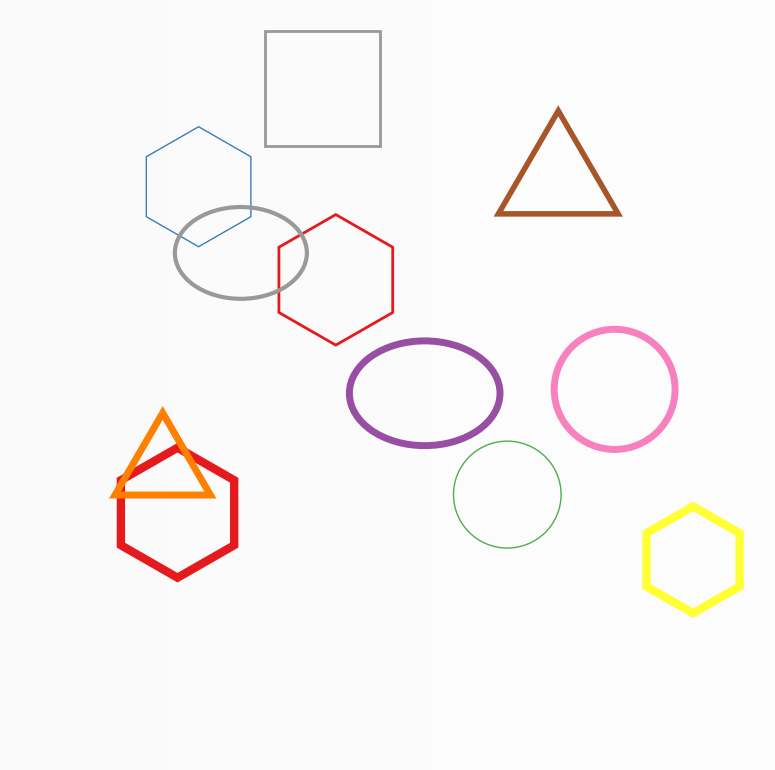[{"shape": "hexagon", "thickness": 1, "radius": 0.42, "center": [0.433, 0.637]}, {"shape": "hexagon", "thickness": 3, "radius": 0.42, "center": [0.229, 0.334]}, {"shape": "hexagon", "thickness": 0.5, "radius": 0.39, "center": [0.256, 0.758]}, {"shape": "circle", "thickness": 0.5, "radius": 0.35, "center": [0.655, 0.358]}, {"shape": "oval", "thickness": 2.5, "radius": 0.49, "center": [0.548, 0.489]}, {"shape": "triangle", "thickness": 2.5, "radius": 0.36, "center": [0.21, 0.393]}, {"shape": "hexagon", "thickness": 3, "radius": 0.35, "center": [0.894, 0.273]}, {"shape": "triangle", "thickness": 2, "radius": 0.45, "center": [0.72, 0.767]}, {"shape": "circle", "thickness": 2.5, "radius": 0.39, "center": [0.793, 0.494]}, {"shape": "oval", "thickness": 1.5, "radius": 0.43, "center": [0.311, 0.672]}, {"shape": "square", "thickness": 1, "radius": 0.37, "center": [0.416, 0.885]}]